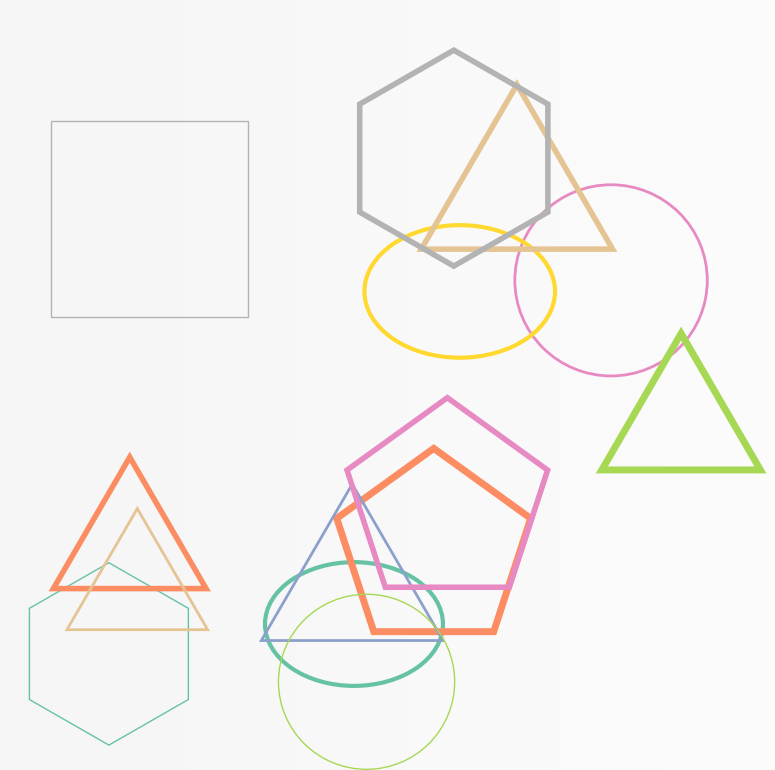[{"shape": "hexagon", "thickness": 0.5, "radius": 0.59, "center": [0.141, 0.151]}, {"shape": "oval", "thickness": 1.5, "radius": 0.57, "center": [0.457, 0.19]}, {"shape": "pentagon", "thickness": 2.5, "radius": 0.66, "center": [0.56, 0.286]}, {"shape": "triangle", "thickness": 2, "radius": 0.57, "center": [0.167, 0.292]}, {"shape": "triangle", "thickness": 1, "radius": 0.68, "center": [0.454, 0.236]}, {"shape": "pentagon", "thickness": 2, "radius": 0.68, "center": [0.577, 0.347]}, {"shape": "circle", "thickness": 1, "radius": 0.62, "center": [0.788, 0.636]}, {"shape": "triangle", "thickness": 2.5, "radius": 0.59, "center": [0.879, 0.449]}, {"shape": "circle", "thickness": 0.5, "radius": 0.57, "center": [0.473, 0.115]}, {"shape": "oval", "thickness": 1.5, "radius": 0.61, "center": [0.593, 0.622]}, {"shape": "triangle", "thickness": 2, "radius": 0.71, "center": [0.667, 0.748]}, {"shape": "triangle", "thickness": 1, "radius": 0.52, "center": [0.177, 0.235]}, {"shape": "hexagon", "thickness": 2, "radius": 0.7, "center": [0.586, 0.795]}, {"shape": "square", "thickness": 0.5, "radius": 0.64, "center": [0.193, 0.716]}]